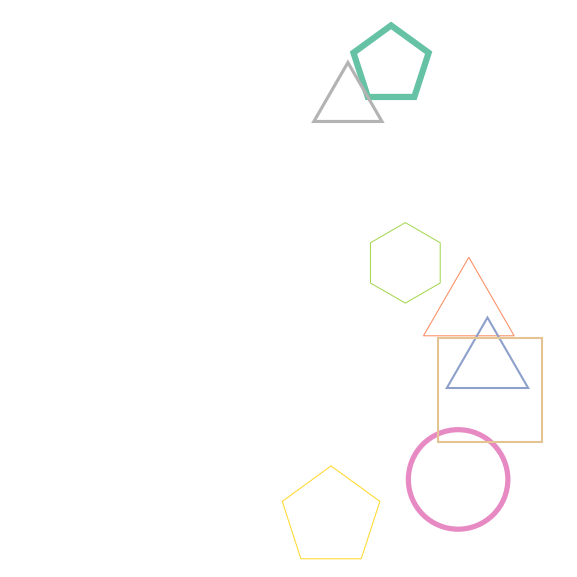[{"shape": "pentagon", "thickness": 3, "radius": 0.34, "center": [0.677, 0.887]}, {"shape": "triangle", "thickness": 0.5, "radius": 0.45, "center": [0.812, 0.463]}, {"shape": "triangle", "thickness": 1, "radius": 0.41, "center": [0.844, 0.368]}, {"shape": "circle", "thickness": 2.5, "radius": 0.43, "center": [0.793, 0.169]}, {"shape": "hexagon", "thickness": 0.5, "radius": 0.35, "center": [0.702, 0.544]}, {"shape": "pentagon", "thickness": 0.5, "radius": 0.44, "center": [0.573, 0.103]}, {"shape": "square", "thickness": 1, "radius": 0.45, "center": [0.849, 0.324]}, {"shape": "triangle", "thickness": 1.5, "radius": 0.34, "center": [0.602, 0.823]}]